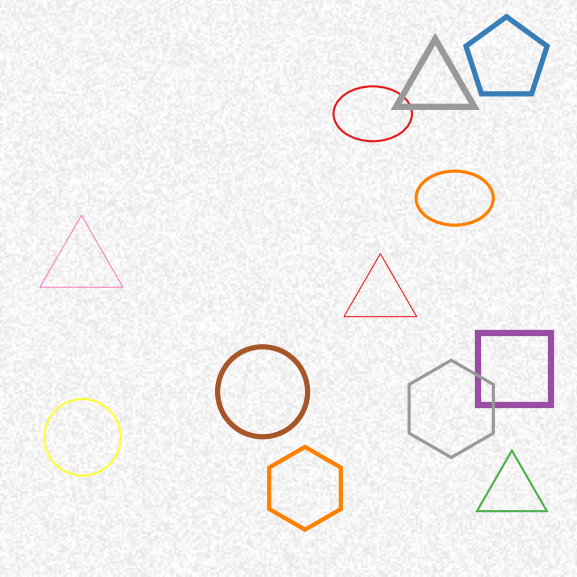[{"shape": "triangle", "thickness": 0.5, "radius": 0.36, "center": [0.659, 0.487]}, {"shape": "oval", "thickness": 1, "radius": 0.34, "center": [0.645, 0.802]}, {"shape": "pentagon", "thickness": 2.5, "radius": 0.37, "center": [0.877, 0.896]}, {"shape": "triangle", "thickness": 1, "radius": 0.35, "center": [0.886, 0.149]}, {"shape": "square", "thickness": 3, "radius": 0.31, "center": [0.891, 0.36]}, {"shape": "oval", "thickness": 1.5, "radius": 0.33, "center": [0.787, 0.656]}, {"shape": "hexagon", "thickness": 2, "radius": 0.36, "center": [0.528, 0.154]}, {"shape": "circle", "thickness": 1, "radius": 0.33, "center": [0.143, 0.242]}, {"shape": "circle", "thickness": 2.5, "radius": 0.39, "center": [0.455, 0.321]}, {"shape": "triangle", "thickness": 0.5, "radius": 0.42, "center": [0.141, 0.543]}, {"shape": "hexagon", "thickness": 1.5, "radius": 0.42, "center": [0.781, 0.291]}, {"shape": "triangle", "thickness": 3, "radius": 0.39, "center": [0.754, 0.853]}]